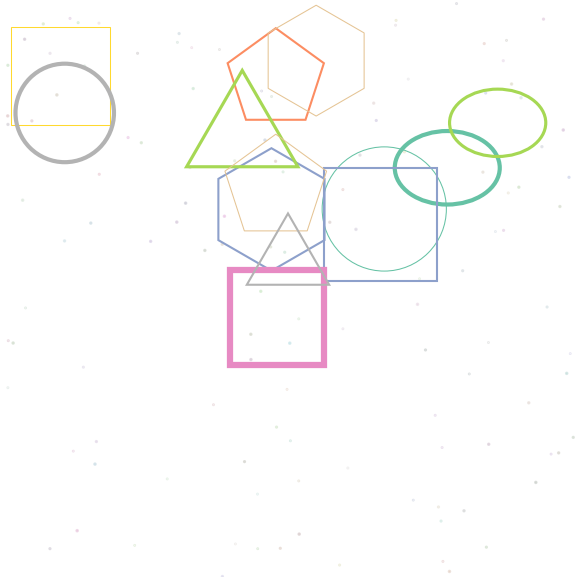[{"shape": "oval", "thickness": 2, "radius": 0.45, "center": [0.774, 0.709]}, {"shape": "circle", "thickness": 0.5, "radius": 0.54, "center": [0.665, 0.637]}, {"shape": "pentagon", "thickness": 1, "radius": 0.44, "center": [0.477, 0.863]}, {"shape": "hexagon", "thickness": 1, "radius": 0.53, "center": [0.47, 0.636]}, {"shape": "square", "thickness": 1, "radius": 0.49, "center": [0.659, 0.61]}, {"shape": "square", "thickness": 3, "radius": 0.41, "center": [0.48, 0.449]}, {"shape": "triangle", "thickness": 1.5, "radius": 0.56, "center": [0.419, 0.766]}, {"shape": "oval", "thickness": 1.5, "radius": 0.42, "center": [0.862, 0.786]}, {"shape": "square", "thickness": 0.5, "radius": 0.43, "center": [0.105, 0.867]}, {"shape": "pentagon", "thickness": 0.5, "radius": 0.46, "center": [0.478, 0.674]}, {"shape": "hexagon", "thickness": 0.5, "radius": 0.48, "center": [0.547, 0.894]}, {"shape": "circle", "thickness": 2, "radius": 0.43, "center": [0.112, 0.804]}, {"shape": "triangle", "thickness": 1, "radius": 0.41, "center": [0.499, 0.547]}]